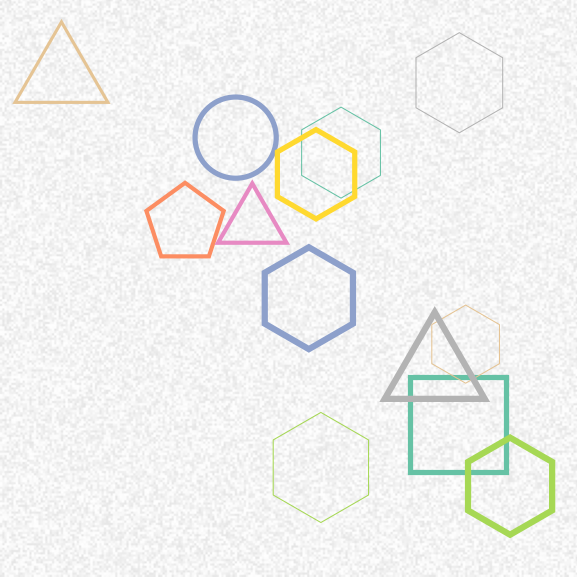[{"shape": "square", "thickness": 2.5, "radius": 0.41, "center": [0.793, 0.265]}, {"shape": "hexagon", "thickness": 0.5, "radius": 0.39, "center": [0.591, 0.735]}, {"shape": "pentagon", "thickness": 2, "radius": 0.35, "center": [0.32, 0.612]}, {"shape": "circle", "thickness": 2.5, "radius": 0.35, "center": [0.408, 0.761]}, {"shape": "hexagon", "thickness": 3, "radius": 0.44, "center": [0.535, 0.483]}, {"shape": "triangle", "thickness": 2, "radius": 0.34, "center": [0.437, 0.613]}, {"shape": "hexagon", "thickness": 3, "radius": 0.42, "center": [0.883, 0.157]}, {"shape": "hexagon", "thickness": 0.5, "radius": 0.48, "center": [0.556, 0.19]}, {"shape": "hexagon", "thickness": 2.5, "radius": 0.39, "center": [0.547, 0.697]}, {"shape": "triangle", "thickness": 1.5, "radius": 0.46, "center": [0.106, 0.868]}, {"shape": "hexagon", "thickness": 0.5, "radius": 0.34, "center": [0.806, 0.403]}, {"shape": "hexagon", "thickness": 0.5, "radius": 0.43, "center": [0.795, 0.856]}, {"shape": "triangle", "thickness": 3, "radius": 0.5, "center": [0.753, 0.358]}]